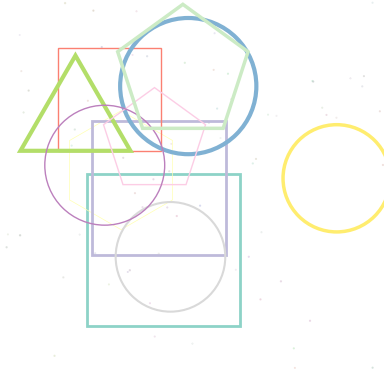[{"shape": "square", "thickness": 2, "radius": 0.99, "center": [0.424, 0.351]}, {"shape": "hexagon", "thickness": 0.5, "radius": 0.77, "center": [0.314, 0.558]}, {"shape": "square", "thickness": 2, "radius": 0.87, "center": [0.414, 0.511]}, {"shape": "square", "thickness": 1, "radius": 0.67, "center": [0.283, 0.741]}, {"shape": "circle", "thickness": 3, "radius": 0.88, "center": [0.489, 0.776]}, {"shape": "triangle", "thickness": 3, "radius": 0.82, "center": [0.196, 0.691]}, {"shape": "pentagon", "thickness": 1, "radius": 0.7, "center": [0.401, 0.633]}, {"shape": "circle", "thickness": 1.5, "radius": 0.71, "center": [0.443, 0.333]}, {"shape": "circle", "thickness": 1, "radius": 0.78, "center": [0.272, 0.571]}, {"shape": "pentagon", "thickness": 2.5, "radius": 0.89, "center": [0.475, 0.811]}, {"shape": "circle", "thickness": 2.5, "radius": 0.7, "center": [0.874, 0.537]}]